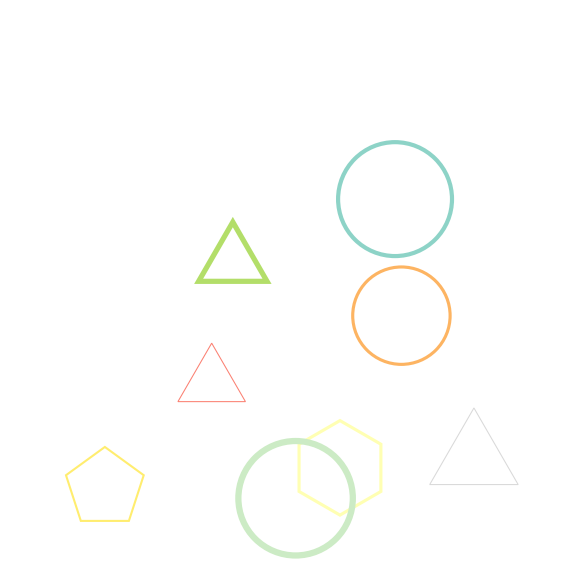[{"shape": "circle", "thickness": 2, "radius": 0.49, "center": [0.684, 0.654]}, {"shape": "hexagon", "thickness": 1.5, "radius": 0.41, "center": [0.589, 0.189]}, {"shape": "triangle", "thickness": 0.5, "radius": 0.34, "center": [0.367, 0.337]}, {"shape": "circle", "thickness": 1.5, "radius": 0.42, "center": [0.695, 0.453]}, {"shape": "triangle", "thickness": 2.5, "radius": 0.34, "center": [0.403, 0.546]}, {"shape": "triangle", "thickness": 0.5, "radius": 0.44, "center": [0.821, 0.204]}, {"shape": "circle", "thickness": 3, "radius": 0.5, "center": [0.512, 0.136]}, {"shape": "pentagon", "thickness": 1, "radius": 0.35, "center": [0.182, 0.154]}]